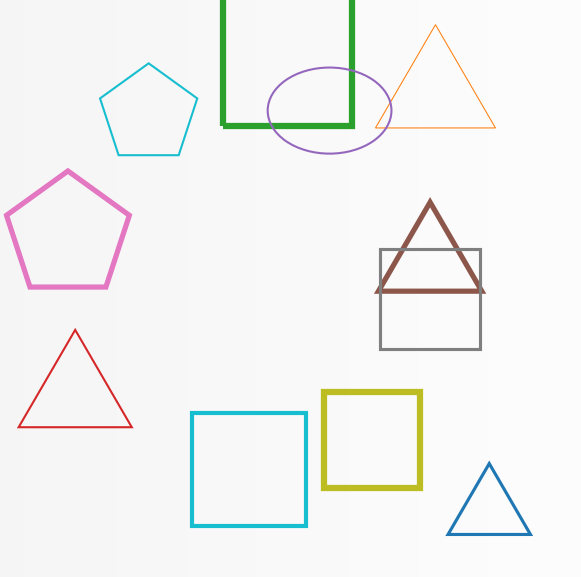[{"shape": "triangle", "thickness": 1.5, "radius": 0.41, "center": [0.842, 0.115]}, {"shape": "triangle", "thickness": 0.5, "radius": 0.6, "center": [0.749, 0.837]}, {"shape": "square", "thickness": 3, "radius": 0.55, "center": [0.495, 0.892]}, {"shape": "triangle", "thickness": 1, "radius": 0.56, "center": [0.129, 0.316]}, {"shape": "oval", "thickness": 1, "radius": 0.53, "center": [0.567, 0.808]}, {"shape": "triangle", "thickness": 2.5, "radius": 0.51, "center": [0.74, 0.546]}, {"shape": "pentagon", "thickness": 2.5, "radius": 0.56, "center": [0.117, 0.592]}, {"shape": "square", "thickness": 1.5, "radius": 0.43, "center": [0.739, 0.481]}, {"shape": "square", "thickness": 3, "radius": 0.41, "center": [0.64, 0.237]}, {"shape": "square", "thickness": 2, "radius": 0.49, "center": [0.428, 0.186]}, {"shape": "pentagon", "thickness": 1, "radius": 0.44, "center": [0.256, 0.802]}]